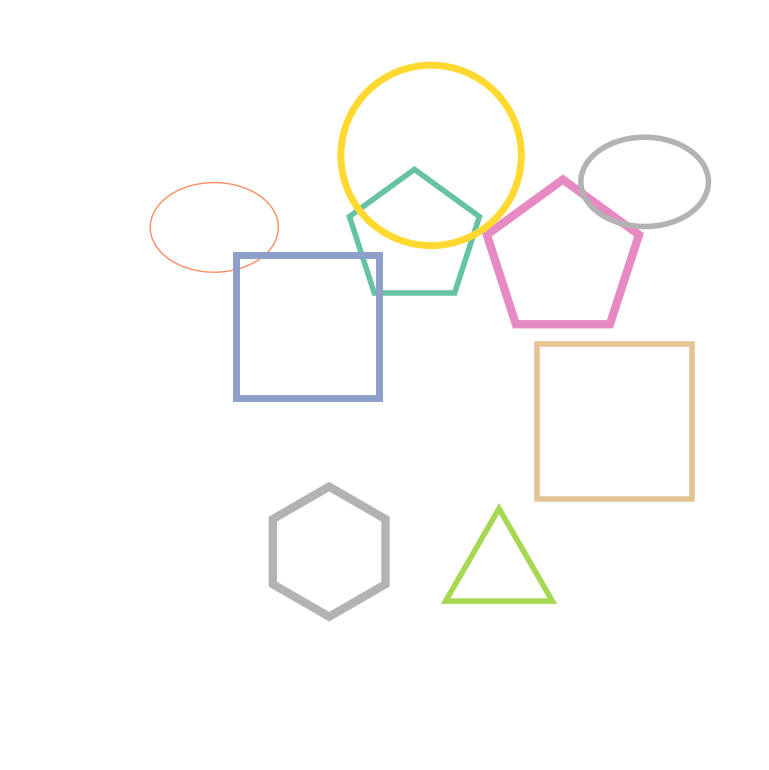[{"shape": "pentagon", "thickness": 2, "radius": 0.44, "center": [0.538, 0.691]}, {"shape": "oval", "thickness": 0.5, "radius": 0.42, "center": [0.278, 0.705]}, {"shape": "square", "thickness": 2.5, "radius": 0.46, "center": [0.399, 0.575]}, {"shape": "pentagon", "thickness": 3, "radius": 0.52, "center": [0.731, 0.663]}, {"shape": "triangle", "thickness": 2, "radius": 0.4, "center": [0.648, 0.259]}, {"shape": "circle", "thickness": 2.5, "radius": 0.59, "center": [0.56, 0.798]}, {"shape": "square", "thickness": 2, "radius": 0.5, "center": [0.798, 0.452]}, {"shape": "hexagon", "thickness": 3, "radius": 0.42, "center": [0.427, 0.284]}, {"shape": "oval", "thickness": 2, "radius": 0.41, "center": [0.837, 0.764]}]